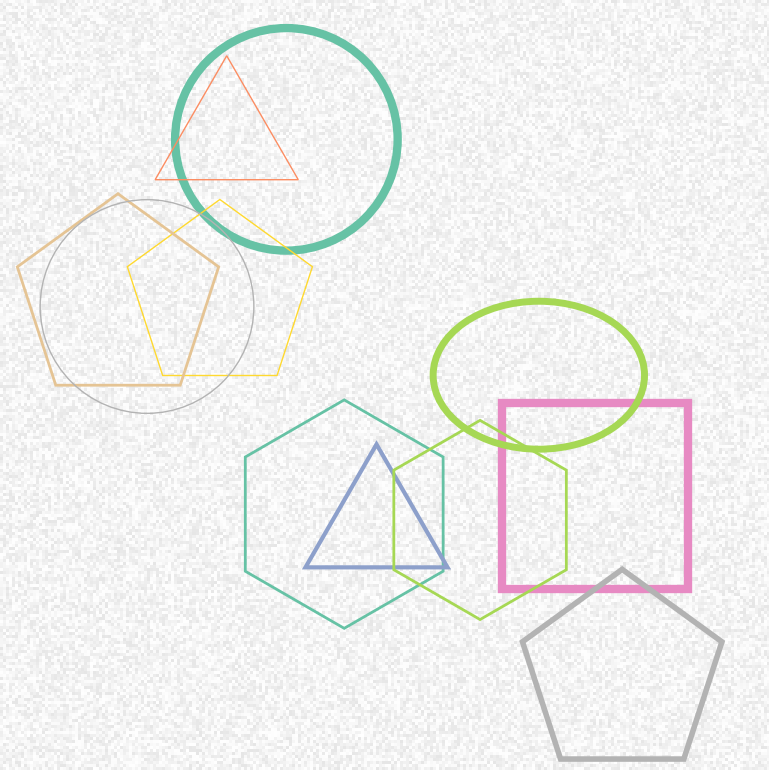[{"shape": "circle", "thickness": 3, "radius": 0.72, "center": [0.372, 0.819]}, {"shape": "hexagon", "thickness": 1, "radius": 0.74, "center": [0.447, 0.332]}, {"shape": "triangle", "thickness": 0.5, "radius": 0.54, "center": [0.294, 0.82]}, {"shape": "triangle", "thickness": 1.5, "radius": 0.53, "center": [0.489, 0.316]}, {"shape": "square", "thickness": 3, "radius": 0.6, "center": [0.773, 0.356]}, {"shape": "hexagon", "thickness": 1, "radius": 0.65, "center": [0.623, 0.325]}, {"shape": "oval", "thickness": 2.5, "radius": 0.69, "center": [0.7, 0.513]}, {"shape": "pentagon", "thickness": 0.5, "radius": 0.63, "center": [0.286, 0.615]}, {"shape": "pentagon", "thickness": 1, "radius": 0.69, "center": [0.153, 0.611]}, {"shape": "pentagon", "thickness": 2, "radius": 0.68, "center": [0.808, 0.124]}, {"shape": "circle", "thickness": 0.5, "radius": 0.69, "center": [0.191, 0.602]}]